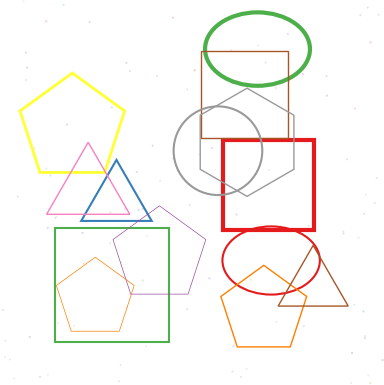[{"shape": "square", "thickness": 3, "radius": 0.59, "center": [0.698, 0.519]}, {"shape": "oval", "thickness": 1.5, "radius": 0.63, "center": [0.704, 0.323]}, {"shape": "triangle", "thickness": 1.5, "radius": 0.53, "center": [0.302, 0.479]}, {"shape": "oval", "thickness": 3, "radius": 0.68, "center": [0.669, 0.873]}, {"shape": "square", "thickness": 1.5, "radius": 0.74, "center": [0.29, 0.259]}, {"shape": "pentagon", "thickness": 0.5, "radius": 0.63, "center": [0.414, 0.339]}, {"shape": "pentagon", "thickness": 1, "radius": 0.59, "center": [0.685, 0.194]}, {"shape": "pentagon", "thickness": 0.5, "radius": 0.53, "center": [0.248, 0.226]}, {"shape": "pentagon", "thickness": 2, "radius": 0.71, "center": [0.188, 0.668]}, {"shape": "triangle", "thickness": 1, "radius": 0.53, "center": [0.813, 0.258]}, {"shape": "square", "thickness": 1, "radius": 0.57, "center": [0.634, 0.756]}, {"shape": "triangle", "thickness": 1, "radius": 0.62, "center": [0.229, 0.506]}, {"shape": "hexagon", "thickness": 1, "radius": 0.7, "center": [0.642, 0.63]}, {"shape": "circle", "thickness": 1.5, "radius": 0.58, "center": [0.566, 0.609]}]